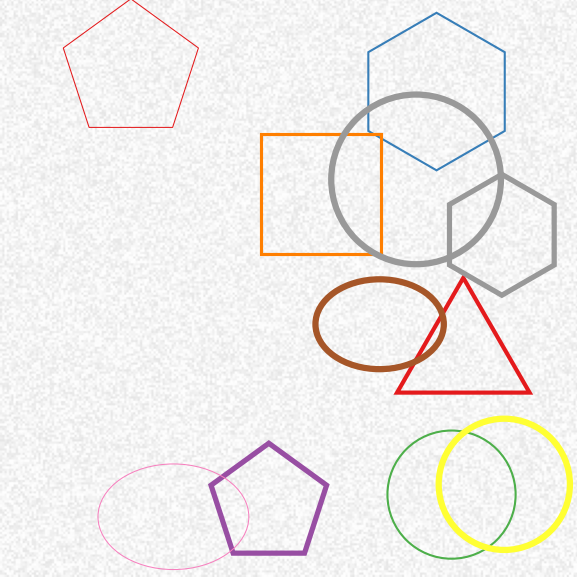[{"shape": "pentagon", "thickness": 0.5, "radius": 0.62, "center": [0.227, 0.878]}, {"shape": "triangle", "thickness": 2, "radius": 0.66, "center": [0.802, 0.386]}, {"shape": "hexagon", "thickness": 1, "radius": 0.68, "center": [0.756, 0.841]}, {"shape": "circle", "thickness": 1, "radius": 0.55, "center": [0.782, 0.143]}, {"shape": "pentagon", "thickness": 2.5, "radius": 0.53, "center": [0.465, 0.126]}, {"shape": "square", "thickness": 1.5, "radius": 0.52, "center": [0.556, 0.664]}, {"shape": "circle", "thickness": 3, "radius": 0.57, "center": [0.873, 0.16]}, {"shape": "oval", "thickness": 3, "radius": 0.56, "center": [0.657, 0.438]}, {"shape": "oval", "thickness": 0.5, "radius": 0.65, "center": [0.3, 0.104]}, {"shape": "circle", "thickness": 3, "radius": 0.73, "center": [0.72, 0.689]}, {"shape": "hexagon", "thickness": 2.5, "radius": 0.52, "center": [0.869, 0.593]}]